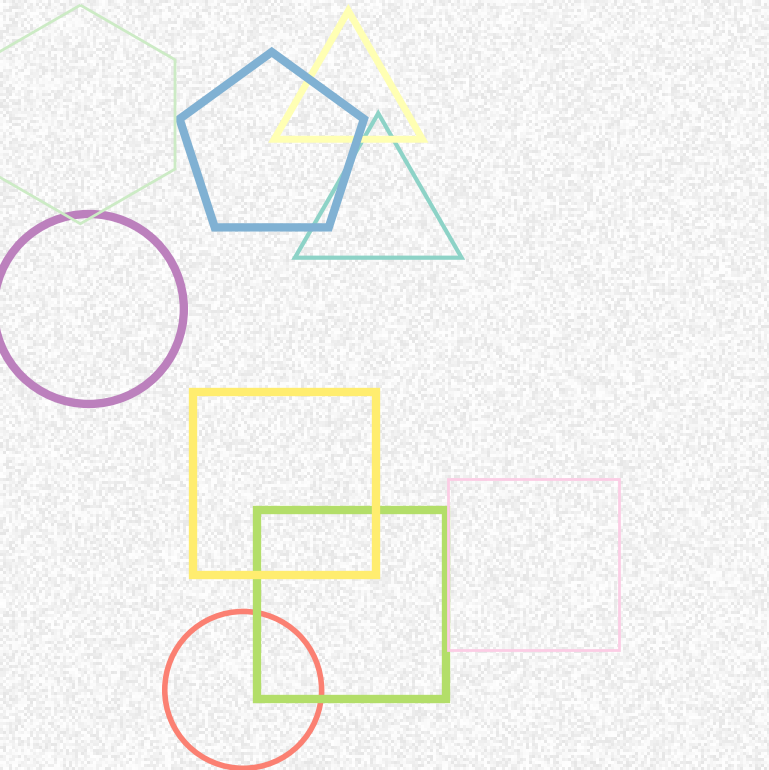[{"shape": "triangle", "thickness": 1.5, "radius": 0.63, "center": [0.491, 0.728]}, {"shape": "triangle", "thickness": 2.5, "radius": 0.56, "center": [0.452, 0.875]}, {"shape": "circle", "thickness": 2, "radius": 0.51, "center": [0.316, 0.104]}, {"shape": "pentagon", "thickness": 3, "radius": 0.63, "center": [0.353, 0.807]}, {"shape": "square", "thickness": 3, "radius": 0.61, "center": [0.457, 0.215]}, {"shape": "square", "thickness": 1, "radius": 0.56, "center": [0.692, 0.267]}, {"shape": "circle", "thickness": 3, "radius": 0.62, "center": [0.115, 0.599]}, {"shape": "hexagon", "thickness": 1, "radius": 0.71, "center": [0.104, 0.851]}, {"shape": "square", "thickness": 3, "radius": 0.6, "center": [0.369, 0.372]}]